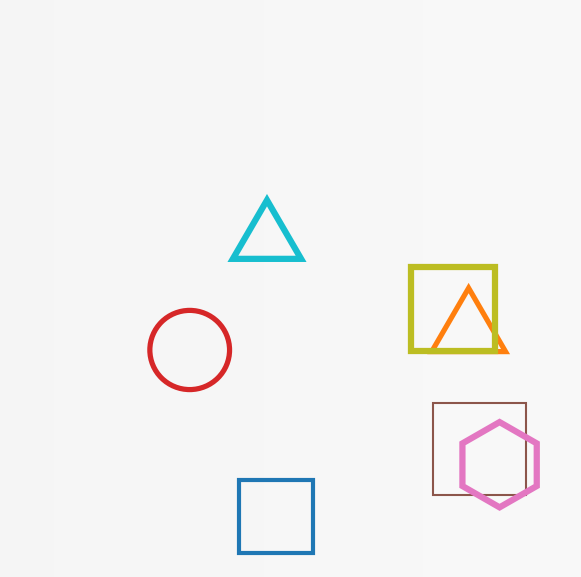[{"shape": "square", "thickness": 2, "radius": 0.32, "center": [0.475, 0.104]}, {"shape": "triangle", "thickness": 2.5, "radius": 0.37, "center": [0.806, 0.427]}, {"shape": "circle", "thickness": 2.5, "radius": 0.34, "center": [0.326, 0.393]}, {"shape": "square", "thickness": 1, "radius": 0.4, "center": [0.825, 0.221]}, {"shape": "hexagon", "thickness": 3, "radius": 0.37, "center": [0.86, 0.194]}, {"shape": "square", "thickness": 3, "radius": 0.36, "center": [0.78, 0.463]}, {"shape": "triangle", "thickness": 3, "radius": 0.34, "center": [0.459, 0.585]}]